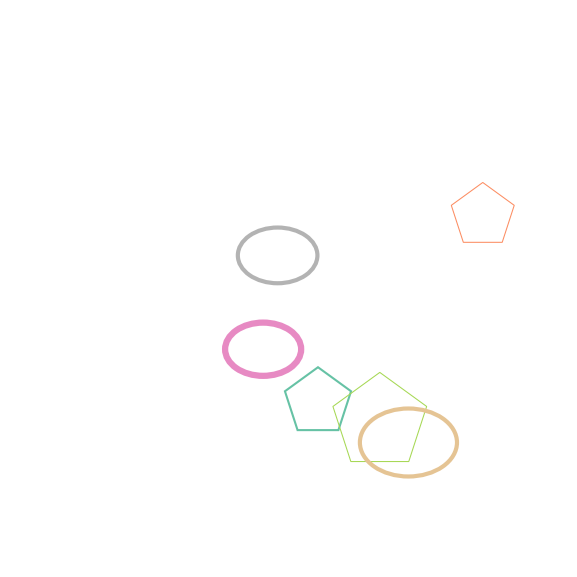[{"shape": "pentagon", "thickness": 1, "radius": 0.3, "center": [0.551, 0.303]}, {"shape": "pentagon", "thickness": 0.5, "radius": 0.29, "center": [0.836, 0.626]}, {"shape": "oval", "thickness": 3, "radius": 0.33, "center": [0.456, 0.394]}, {"shape": "pentagon", "thickness": 0.5, "radius": 0.43, "center": [0.658, 0.269]}, {"shape": "oval", "thickness": 2, "radius": 0.42, "center": [0.707, 0.233]}, {"shape": "oval", "thickness": 2, "radius": 0.34, "center": [0.481, 0.557]}]